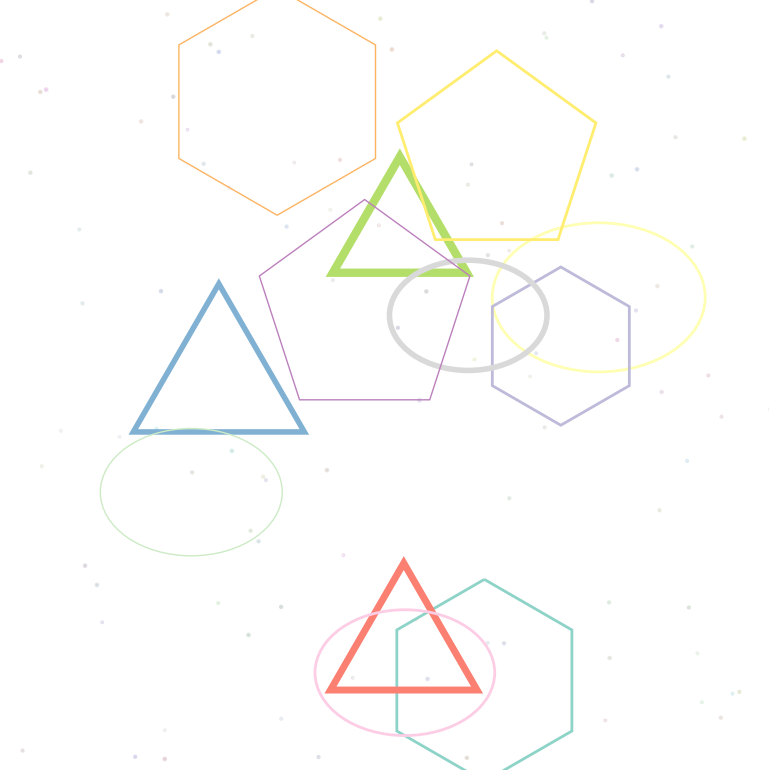[{"shape": "hexagon", "thickness": 1, "radius": 0.66, "center": [0.629, 0.116]}, {"shape": "oval", "thickness": 1, "radius": 0.69, "center": [0.778, 0.614]}, {"shape": "hexagon", "thickness": 1, "radius": 0.51, "center": [0.728, 0.55]}, {"shape": "triangle", "thickness": 2.5, "radius": 0.55, "center": [0.524, 0.159]}, {"shape": "triangle", "thickness": 2, "radius": 0.64, "center": [0.284, 0.503]}, {"shape": "hexagon", "thickness": 0.5, "radius": 0.74, "center": [0.36, 0.868]}, {"shape": "triangle", "thickness": 3, "radius": 0.5, "center": [0.519, 0.696]}, {"shape": "oval", "thickness": 1, "radius": 0.58, "center": [0.526, 0.126]}, {"shape": "oval", "thickness": 2, "radius": 0.51, "center": [0.608, 0.59]}, {"shape": "pentagon", "thickness": 0.5, "radius": 0.72, "center": [0.474, 0.597]}, {"shape": "oval", "thickness": 0.5, "radius": 0.59, "center": [0.248, 0.361]}, {"shape": "pentagon", "thickness": 1, "radius": 0.68, "center": [0.645, 0.798]}]